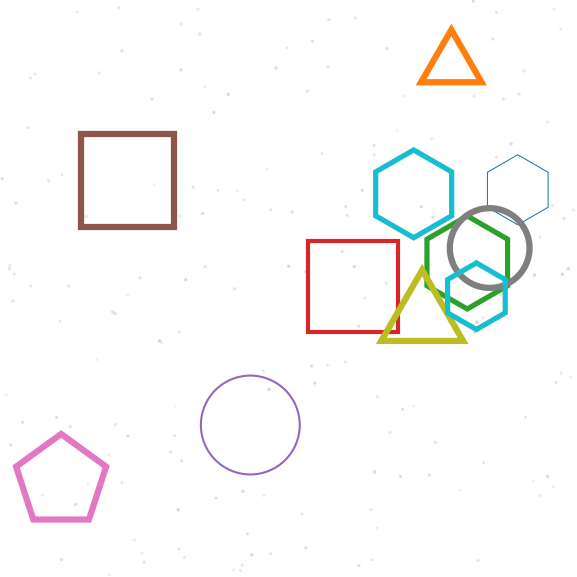[{"shape": "hexagon", "thickness": 0.5, "radius": 0.3, "center": [0.897, 0.671]}, {"shape": "triangle", "thickness": 3, "radius": 0.3, "center": [0.782, 0.887]}, {"shape": "hexagon", "thickness": 2.5, "radius": 0.4, "center": [0.809, 0.545]}, {"shape": "square", "thickness": 2, "radius": 0.39, "center": [0.611, 0.503]}, {"shape": "circle", "thickness": 1, "radius": 0.43, "center": [0.433, 0.263]}, {"shape": "square", "thickness": 3, "radius": 0.4, "center": [0.221, 0.687]}, {"shape": "pentagon", "thickness": 3, "radius": 0.41, "center": [0.106, 0.166]}, {"shape": "circle", "thickness": 3, "radius": 0.35, "center": [0.848, 0.57]}, {"shape": "triangle", "thickness": 3, "radius": 0.41, "center": [0.731, 0.45]}, {"shape": "hexagon", "thickness": 2.5, "radius": 0.29, "center": [0.825, 0.486]}, {"shape": "hexagon", "thickness": 2.5, "radius": 0.38, "center": [0.716, 0.663]}]